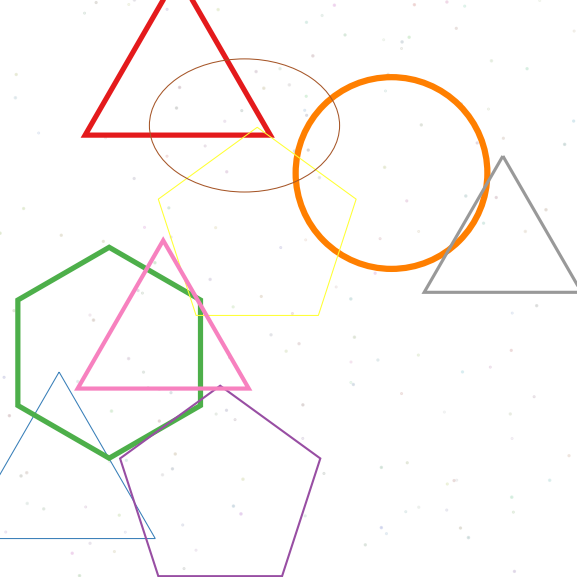[{"shape": "triangle", "thickness": 2.5, "radius": 0.93, "center": [0.308, 0.858]}, {"shape": "triangle", "thickness": 0.5, "radius": 0.96, "center": [0.102, 0.163]}, {"shape": "hexagon", "thickness": 2.5, "radius": 0.91, "center": [0.189, 0.388]}, {"shape": "pentagon", "thickness": 1, "radius": 0.91, "center": [0.381, 0.149]}, {"shape": "circle", "thickness": 3, "radius": 0.83, "center": [0.678, 0.7]}, {"shape": "pentagon", "thickness": 0.5, "radius": 0.9, "center": [0.445, 0.599]}, {"shape": "oval", "thickness": 0.5, "radius": 0.82, "center": [0.423, 0.782]}, {"shape": "triangle", "thickness": 2, "radius": 0.86, "center": [0.283, 0.412]}, {"shape": "triangle", "thickness": 1.5, "radius": 0.79, "center": [0.871, 0.572]}]